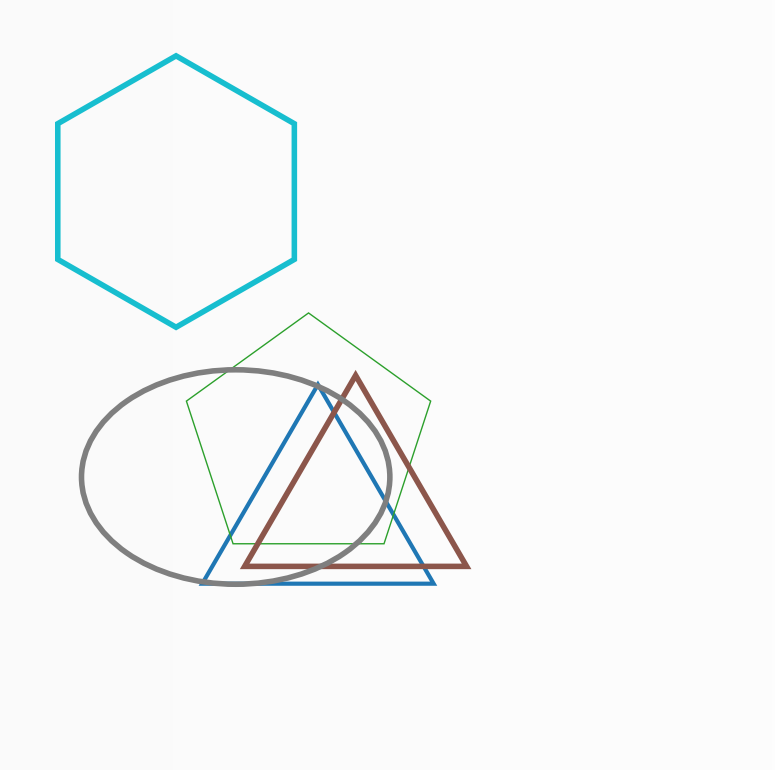[{"shape": "triangle", "thickness": 1.5, "radius": 0.86, "center": [0.41, 0.328]}, {"shape": "pentagon", "thickness": 0.5, "radius": 0.83, "center": [0.398, 0.428]}, {"shape": "triangle", "thickness": 2, "radius": 0.83, "center": [0.459, 0.347]}, {"shape": "oval", "thickness": 2, "radius": 0.99, "center": [0.304, 0.38]}, {"shape": "hexagon", "thickness": 2, "radius": 0.88, "center": [0.227, 0.751]}]